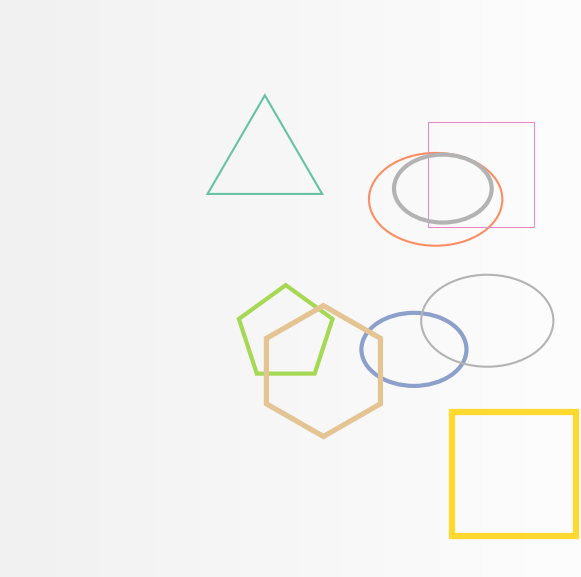[{"shape": "triangle", "thickness": 1, "radius": 0.57, "center": [0.456, 0.72]}, {"shape": "oval", "thickness": 1, "radius": 0.57, "center": [0.75, 0.654]}, {"shape": "oval", "thickness": 2, "radius": 0.45, "center": [0.712, 0.394]}, {"shape": "square", "thickness": 0.5, "radius": 0.45, "center": [0.828, 0.697]}, {"shape": "pentagon", "thickness": 2, "radius": 0.42, "center": [0.492, 0.421]}, {"shape": "square", "thickness": 3, "radius": 0.54, "center": [0.884, 0.179]}, {"shape": "hexagon", "thickness": 2.5, "radius": 0.57, "center": [0.556, 0.357]}, {"shape": "oval", "thickness": 2, "radius": 0.42, "center": [0.762, 0.673]}, {"shape": "oval", "thickness": 1, "radius": 0.57, "center": [0.838, 0.444]}]